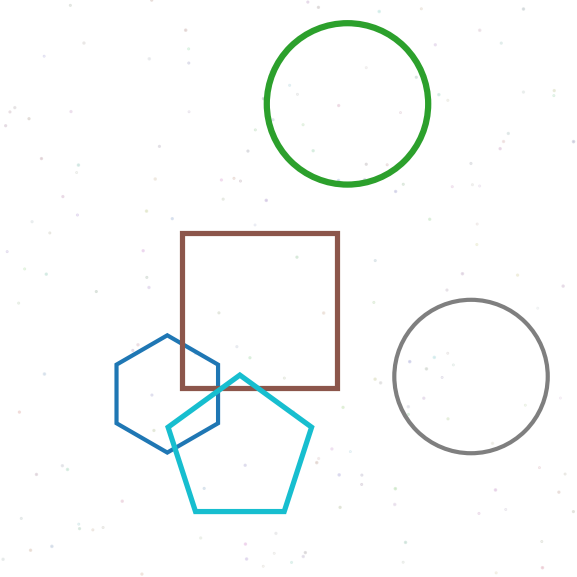[{"shape": "hexagon", "thickness": 2, "radius": 0.51, "center": [0.29, 0.317]}, {"shape": "circle", "thickness": 3, "radius": 0.7, "center": [0.602, 0.819]}, {"shape": "square", "thickness": 2.5, "radius": 0.67, "center": [0.45, 0.462]}, {"shape": "circle", "thickness": 2, "radius": 0.66, "center": [0.816, 0.347]}, {"shape": "pentagon", "thickness": 2.5, "radius": 0.65, "center": [0.415, 0.219]}]